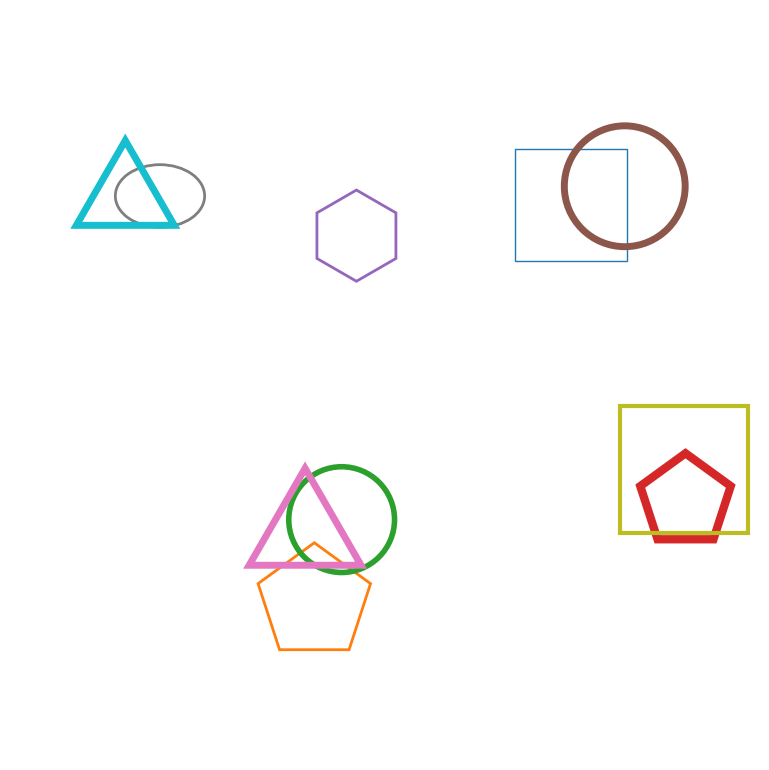[{"shape": "square", "thickness": 0.5, "radius": 0.36, "center": [0.742, 0.734]}, {"shape": "pentagon", "thickness": 1, "radius": 0.38, "center": [0.408, 0.218]}, {"shape": "circle", "thickness": 2, "radius": 0.34, "center": [0.444, 0.325]}, {"shape": "pentagon", "thickness": 3, "radius": 0.31, "center": [0.89, 0.35]}, {"shape": "hexagon", "thickness": 1, "radius": 0.3, "center": [0.463, 0.694]}, {"shape": "circle", "thickness": 2.5, "radius": 0.39, "center": [0.811, 0.758]}, {"shape": "triangle", "thickness": 2.5, "radius": 0.42, "center": [0.396, 0.308]}, {"shape": "oval", "thickness": 1, "radius": 0.29, "center": [0.208, 0.746]}, {"shape": "square", "thickness": 1.5, "radius": 0.41, "center": [0.888, 0.39]}, {"shape": "triangle", "thickness": 2.5, "radius": 0.37, "center": [0.163, 0.744]}]